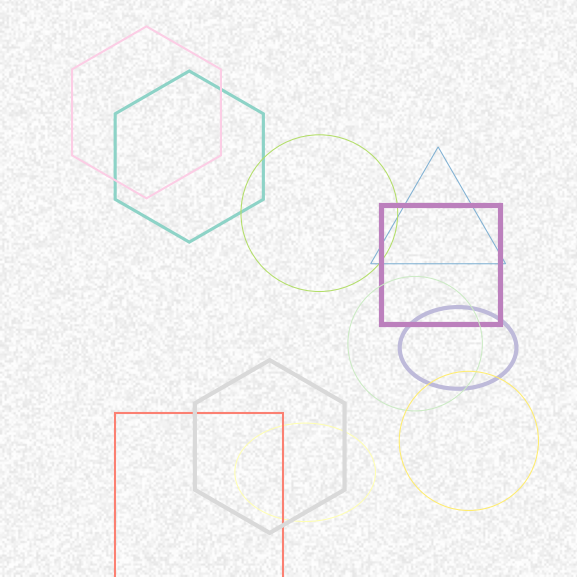[{"shape": "hexagon", "thickness": 1.5, "radius": 0.74, "center": [0.328, 0.728]}, {"shape": "oval", "thickness": 0.5, "radius": 0.61, "center": [0.528, 0.181]}, {"shape": "oval", "thickness": 2, "radius": 0.51, "center": [0.793, 0.397]}, {"shape": "square", "thickness": 1, "radius": 0.73, "center": [0.344, 0.138]}, {"shape": "triangle", "thickness": 0.5, "radius": 0.67, "center": [0.759, 0.61]}, {"shape": "circle", "thickness": 0.5, "radius": 0.68, "center": [0.553, 0.63]}, {"shape": "hexagon", "thickness": 1, "radius": 0.74, "center": [0.254, 0.805]}, {"shape": "hexagon", "thickness": 2, "radius": 0.75, "center": [0.467, 0.226]}, {"shape": "square", "thickness": 2.5, "radius": 0.52, "center": [0.762, 0.541]}, {"shape": "circle", "thickness": 0.5, "radius": 0.58, "center": [0.719, 0.404]}, {"shape": "circle", "thickness": 0.5, "radius": 0.6, "center": [0.812, 0.236]}]